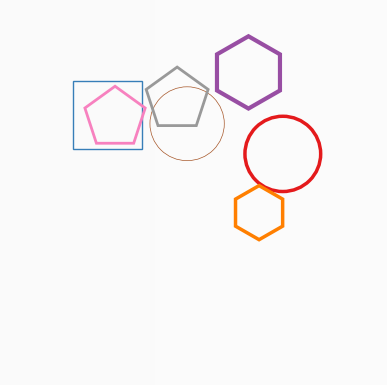[{"shape": "circle", "thickness": 2.5, "radius": 0.49, "center": [0.73, 0.6]}, {"shape": "square", "thickness": 1, "radius": 0.44, "center": [0.277, 0.702]}, {"shape": "hexagon", "thickness": 3, "radius": 0.47, "center": [0.641, 0.812]}, {"shape": "hexagon", "thickness": 2.5, "radius": 0.35, "center": [0.669, 0.448]}, {"shape": "circle", "thickness": 0.5, "radius": 0.48, "center": [0.483, 0.679]}, {"shape": "pentagon", "thickness": 2, "radius": 0.41, "center": [0.297, 0.694]}, {"shape": "pentagon", "thickness": 2, "radius": 0.42, "center": [0.457, 0.742]}]